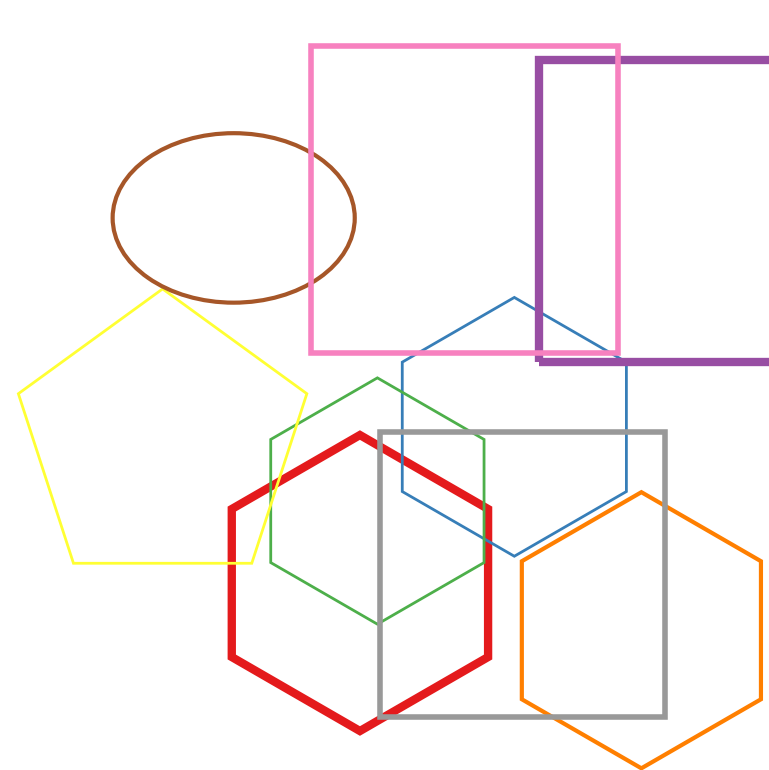[{"shape": "hexagon", "thickness": 3, "radius": 0.96, "center": [0.467, 0.243]}, {"shape": "hexagon", "thickness": 1, "radius": 0.84, "center": [0.668, 0.446]}, {"shape": "hexagon", "thickness": 1, "radius": 0.8, "center": [0.49, 0.349]}, {"shape": "square", "thickness": 3, "radius": 0.98, "center": [0.897, 0.726]}, {"shape": "hexagon", "thickness": 1.5, "radius": 0.9, "center": [0.833, 0.181]}, {"shape": "pentagon", "thickness": 1, "radius": 0.98, "center": [0.211, 0.428]}, {"shape": "oval", "thickness": 1.5, "radius": 0.79, "center": [0.303, 0.717]}, {"shape": "square", "thickness": 2, "radius": 1.0, "center": [0.603, 0.741]}, {"shape": "square", "thickness": 2, "radius": 0.93, "center": [0.679, 0.254]}]